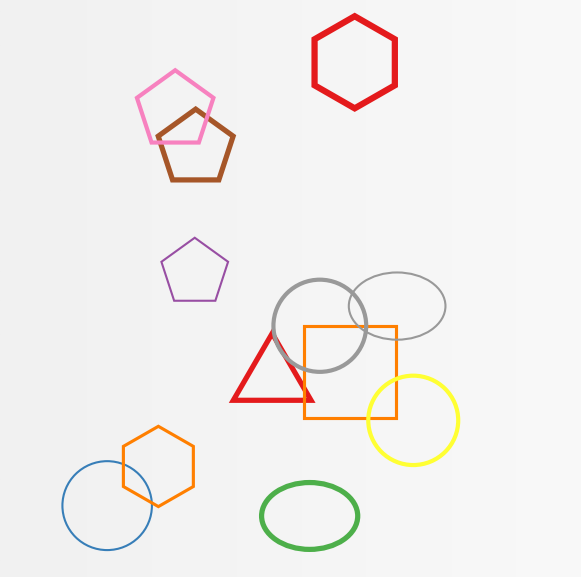[{"shape": "triangle", "thickness": 2.5, "radius": 0.39, "center": [0.468, 0.345]}, {"shape": "hexagon", "thickness": 3, "radius": 0.4, "center": [0.61, 0.891]}, {"shape": "circle", "thickness": 1, "radius": 0.38, "center": [0.184, 0.124]}, {"shape": "oval", "thickness": 2.5, "radius": 0.41, "center": [0.533, 0.106]}, {"shape": "pentagon", "thickness": 1, "radius": 0.3, "center": [0.335, 0.527]}, {"shape": "hexagon", "thickness": 1.5, "radius": 0.35, "center": [0.272, 0.191]}, {"shape": "square", "thickness": 1.5, "radius": 0.4, "center": [0.602, 0.355]}, {"shape": "circle", "thickness": 2, "radius": 0.39, "center": [0.711, 0.271]}, {"shape": "pentagon", "thickness": 2.5, "radius": 0.34, "center": [0.337, 0.742]}, {"shape": "pentagon", "thickness": 2, "radius": 0.35, "center": [0.301, 0.808]}, {"shape": "circle", "thickness": 2, "radius": 0.4, "center": [0.55, 0.435]}, {"shape": "oval", "thickness": 1, "radius": 0.42, "center": [0.683, 0.469]}]